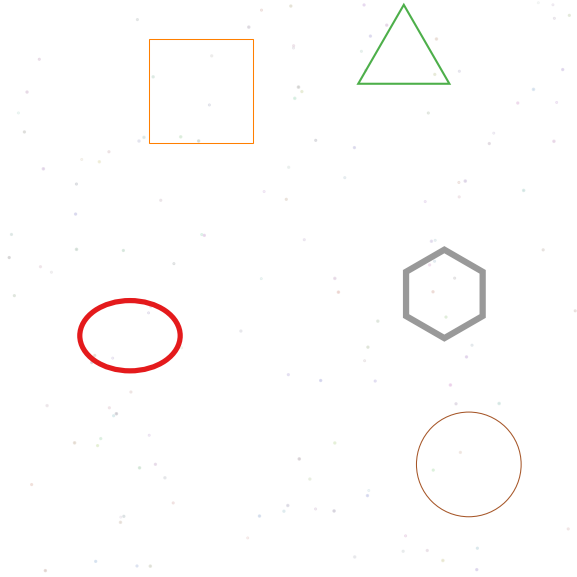[{"shape": "oval", "thickness": 2.5, "radius": 0.43, "center": [0.225, 0.418]}, {"shape": "triangle", "thickness": 1, "radius": 0.46, "center": [0.699, 0.9]}, {"shape": "square", "thickness": 0.5, "radius": 0.45, "center": [0.348, 0.841]}, {"shape": "circle", "thickness": 0.5, "radius": 0.45, "center": [0.812, 0.195]}, {"shape": "hexagon", "thickness": 3, "radius": 0.38, "center": [0.769, 0.49]}]